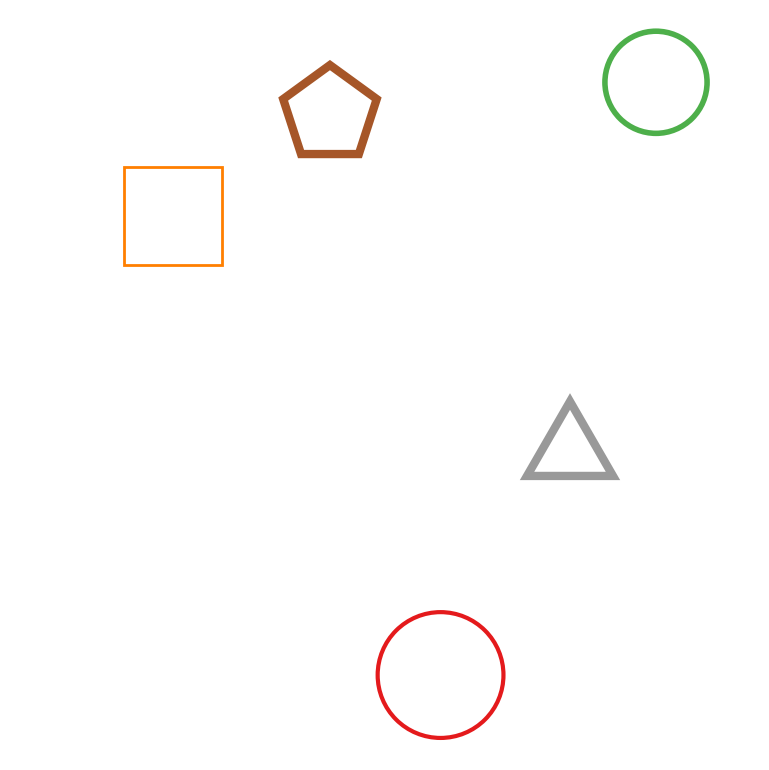[{"shape": "circle", "thickness": 1.5, "radius": 0.41, "center": [0.572, 0.123]}, {"shape": "circle", "thickness": 2, "radius": 0.33, "center": [0.852, 0.893]}, {"shape": "square", "thickness": 1, "radius": 0.32, "center": [0.225, 0.72]}, {"shape": "pentagon", "thickness": 3, "radius": 0.32, "center": [0.429, 0.852]}, {"shape": "triangle", "thickness": 3, "radius": 0.32, "center": [0.74, 0.414]}]